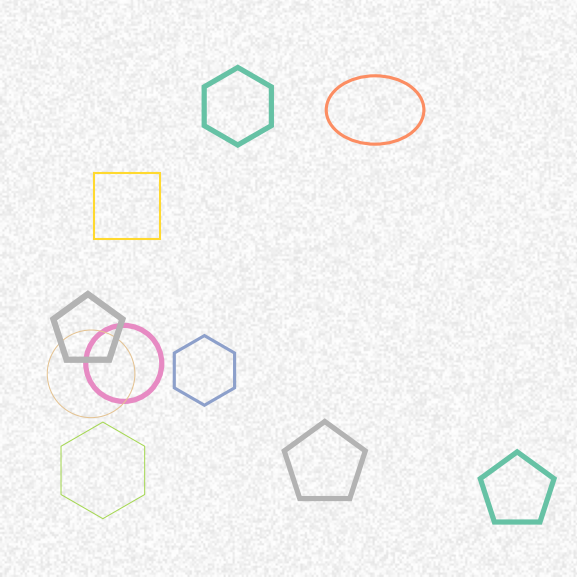[{"shape": "hexagon", "thickness": 2.5, "radius": 0.34, "center": [0.412, 0.815]}, {"shape": "pentagon", "thickness": 2.5, "radius": 0.34, "center": [0.896, 0.15]}, {"shape": "oval", "thickness": 1.5, "radius": 0.42, "center": [0.649, 0.809]}, {"shape": "hexagon", "thickness": 1.5, "radius": 0.3, "center": [0.354, 0.358]}, {"shape": "circle", "thickness": 2.5, "radius": 0.33, "center": [0.214, 0.37]}, {"shape": "hexagon", "thickness": 0.5, "radius": 0.42, "center": [0.178, 0.185]}, {"shape": "square", "thickness": 1, "radius": 0.29, "center": [0.22, 0.642]}, {"shape": "circle", "thickness": 0.5, "radius": 0.38, "center": [0.158, 0.352]}, {"shape": "pentagon", "thickness": 3, "radius": 0.31, "center": [0.152, 0.427]}, {"shape": "pentagon", "thickness": 2.5, "radius": 0.37, "center": [0.562, 0.196]}]